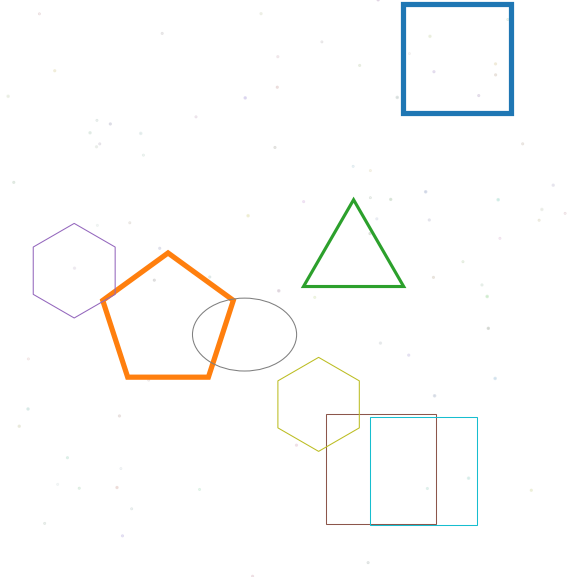[{"shape": "square", "thickness": 2.5, "radius": 0.47, "center": [0.791, 0.898]}, {"shape": "pentagon", "thickness": 2.5, "radius": 0.59, "center": [0.291, 0.442]}, {"shape": "triangle", "thickness": 1.5, "radius": 0.5, "center": [0.612, 0.553]}, {"shape": "hexagon", "thickness": 0.5, "radius": 0.41, "center": [0.128, 0.53]}, {"shape": "square", "thickness": 0.5, "radius": 0.48, "center": [0.659, 0.187]}, {"shape": "oval", "thickness": 0.5, "radius": 0.45, "center": [0.423, 0.42]}, {"shape": "hexagon", "thickness": 0.5, "radius": 0.41, "center": [0.552, 0.299]}, {"shape": "square", "thickness": 0.5, "radius": 0.47, "center": [0.734, 0.183]}]